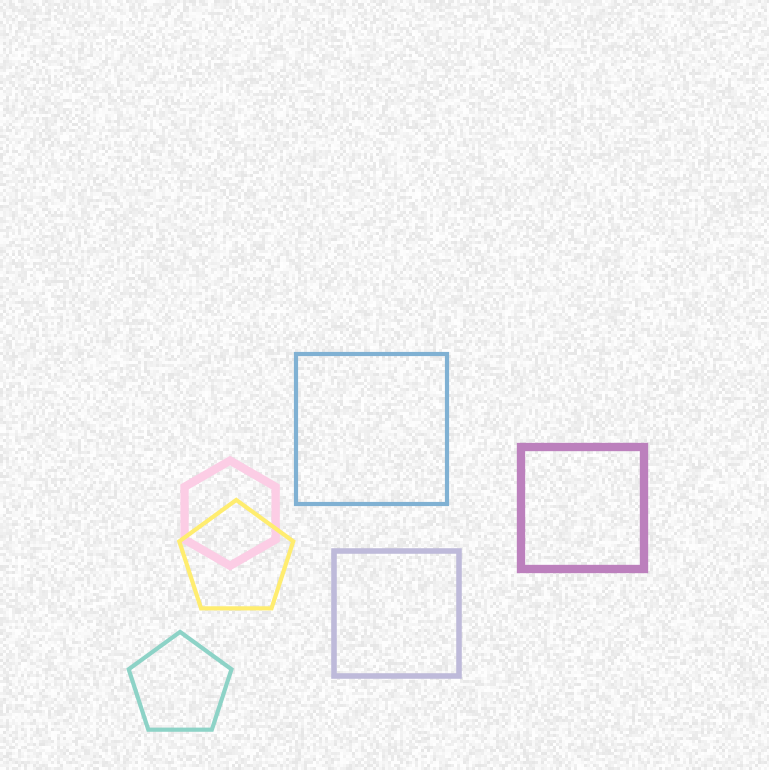[{"shape": "pentagon", "thickness": 1.5, "radius": 0.35, "center": [0.234, 0.109]}, {"shape": "square", "thickness": 2, "radius": 0.41, "center": [0.515, 0.204]}, {"shape": "square", "thickness": 1.5, "radius": 0.49, "center": [0.482, 0.443]}, {"shape": "hexagon", "thickness": 3, "radius": 0.34, "center": [0.299, 0.334]}, {"shape": "square", "thickness": 3, "radius": 0.4, "center": [0.756, 0.34]}, {"shape": "pentagon", "thickness": 1.5, "radius": 0.39, "center": [0.307, 0.273]}]